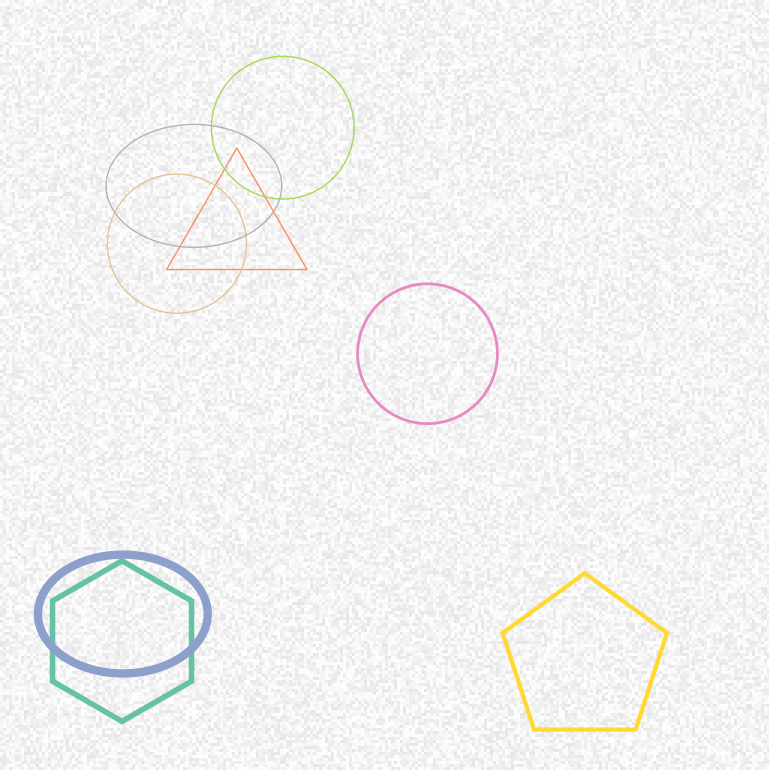[{"shape": "hexagon", "thickness": 2, "radius": 0.52, "center": [0.158, 0.167]}, {"shape": "triangle", "thickness": 0.5, "radius": 0.53, "center": [0.308, 0.703]}, {"shape": "oval", "thickness": 3, "radius": 0.55, "center": [0.16, 0.203]}, {"shape": "circle", "thickness": 1, "radius": 0.45, "center": [0.555, 0.541]}, {"shape": "circle", "thickness": 0.5, "radius": 0.46, "center": [0.367, 0.834]}, {"shape": "pentagon", "thickness": 1.5, "radius": 0.56, "center": [0.76, 0.143]}, {"shape": "circle", "thickness": 0.5, "radius": 0.45, "center": [0.23, 0.684]}, {"shape": "oval", "thickness": 0.5, "radius": 0.57, "center": [0.252, 0.759]}]